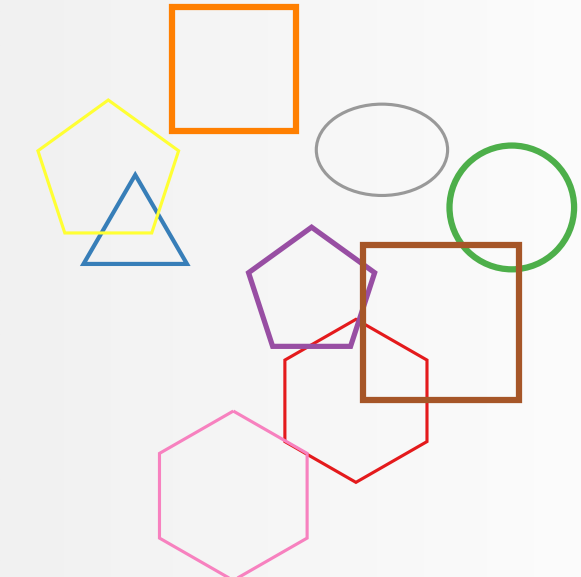[{"shape": "hexagon", "thickness": 1.5, "radius": 0.71, "center": [0.612, 0.305]}, {"shape": "triangle", "thickness": 2, "radius": 0.51, "center": [0.233, 0.593]}, {"shape": "circle", "thickness": 3, "radius": 0.54, "center": [0.881, 0.64]}, {"shape": "pentagon", "thickness": 2.5, "radius": 0.57, "center": [0.536, 0.492]}, {"shape": "square", "thickness": 3, "radius": 0.54, "center": [0.403, 0.88]}, {"shape": "pentagon", "thickness": 1.5, "radius": 0.64, "center": [0.186, 0.699]}, {"shape": "square", "thickness": 3, "radius": 0.67, "center": [0.759, 0.441]}, {"shape": "hexagon", "thickness": 1.5, "radius": 0.73, "center": [0.401, 0.141]}, {"shape": "oval", "thickness": 1.5, "radius": 0.56, "center": [0.657, 0.74]}]